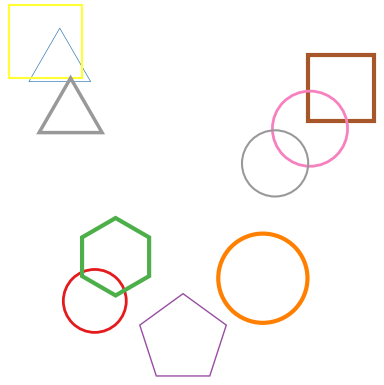[{"shape": "circle", "thickness": 2, "radius": 0.41, "center": [0.246, 0.218]}, {"shape": "triangle", "thickness": 0.5, "radius": 0.46, "center": [0.155, 0.834]}, {"shape": "hexagon", "thickness": 3, "radius": 0.5, "center": [0.3, 0.333]}, {"shape": "pentagon", "thickness": 1, "radius": 0.59, "center": [0.475, 0.119]}, {"shape": "circle", "thickness": 3, "radius": 0.58, "center": [0.683, 0.277]}, {"shape": "square", "thickness": 1.5, "radius": 0.48, "center": [0.118, 0.892]}, {"shape": "square", "thickness": 3, "radius": 0.43, "center": [0.886, 0.771]}, {"shape": "circle", "thickness": 2, "radius": 0.49, "center": [0.805, 0.666]}, {"shape": "triangle", "thickness": 2.5, "radius": 0.47, "center": [0.183, 0.703]}, {"shape": "circle", "thickness": 1.5, "radius": 0.43, "center": [0.715, 0.576]}]